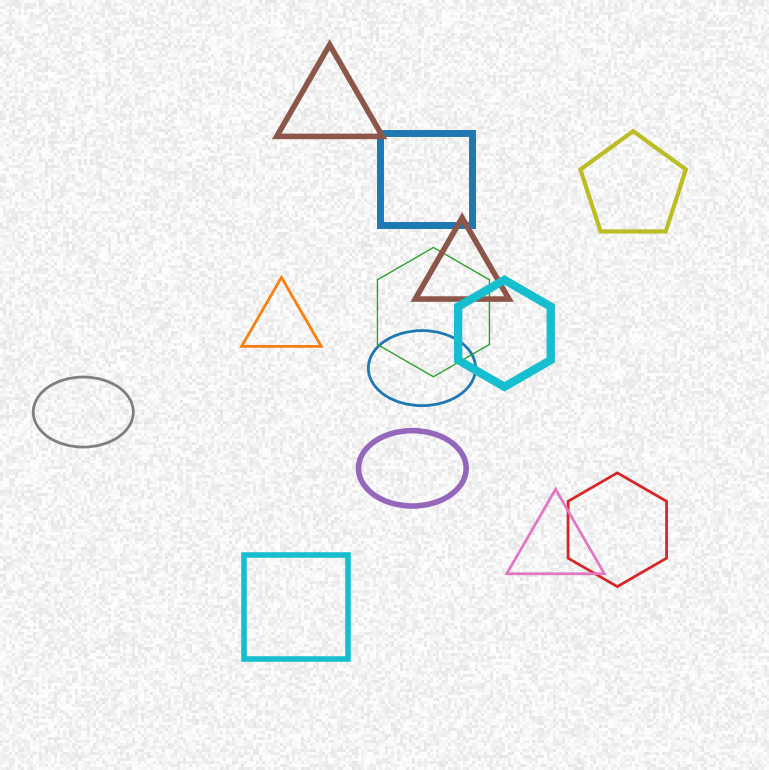[{"shape": "oval", "thickness": 1, "radius": 0.35, "center": [0.548, 0.522]}, {"shape": "square", "thickness": 2.5, "radius": 0.3, "center": [0.553, 0.767]}, {"shape": "triangle", "thickness": 1, "radius": 0.3, "center": [0.366, 0.58]}, {"shape": "hexagon", "thickness": 0.5, "radius": 0.42, "center": [0.563, 0.595]}, {"shape": "hexagon", "thickness": 1, "radius": 0.37, "center": [0.802, 0.312]}, {"shape": "oval", "thickness": 2, "radius": 0.35, "center": [0.535, 0.392]}, {"shape": "triangle", "thickness": 2, "radius": 0.4, "center": [0.428, 0.863]}, {"shape": "triangle", "thickness": 2, "radius": 0.35, "center": [0.6, 0.647]}, {"shape": "triangle", "thickness": 1, "radius": 0.37, "center": [0.722, 0.291]}, {"shape": "oval", "thickness": 1, "radius": 0.32, "center": [0.108, 0.465]}, {"shape": "pentagon", "thickness": 1.5, "radius": 0.36, "center": [0.822, 0.758]}, {"shape": "hexagon", "thickness": 3, "radius": 0.35, "center": [0.655, 0.567]}, {"shape": "square", "thickness": 2, "radius": 0.34, "center": [0.385, 0.212]}]